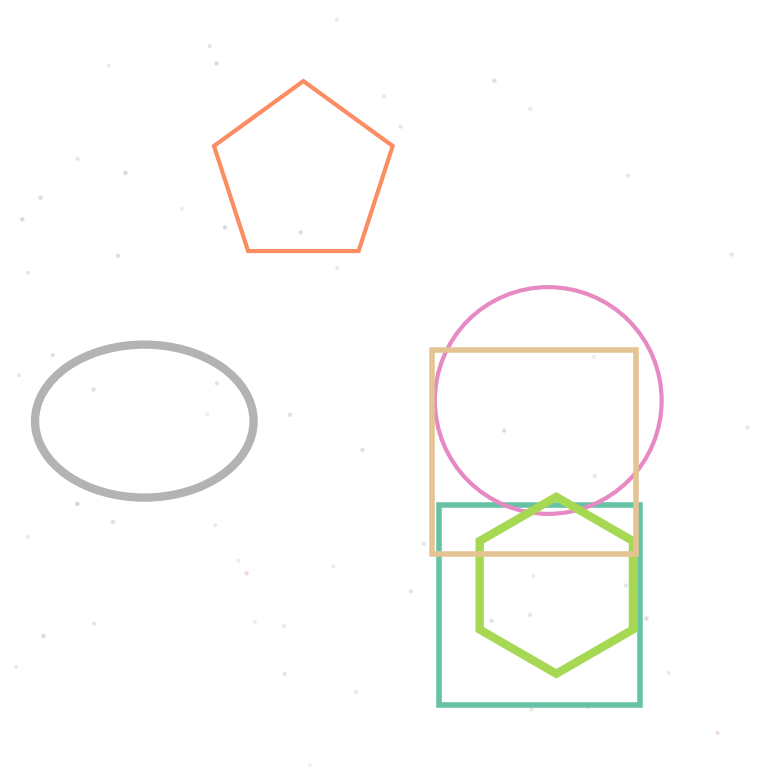[{"shape": "square", "thickness": 2, "radius": 0.65, "center": [0.701, 0.214]}, {"shape": "pentagon", "thickness": 1.5, "radius": 0.61, "center": [0.394, 0.773]}, {"shape": "circle", "thickness": 1.5, "radius": 0.74, "center": [0.712, 0.48]}, {"shape": "hexagon", "thickness": 3, "radius": 0.57, "center": [0.722, 0.24]}, {"shape": "square", "thickness": 2, "radius": 0.66, "center": [0.693, 0.413]}, {"shape": "oval", "thickness": 3, "radius": 0.71, "center": [0.187, 0.453]}]